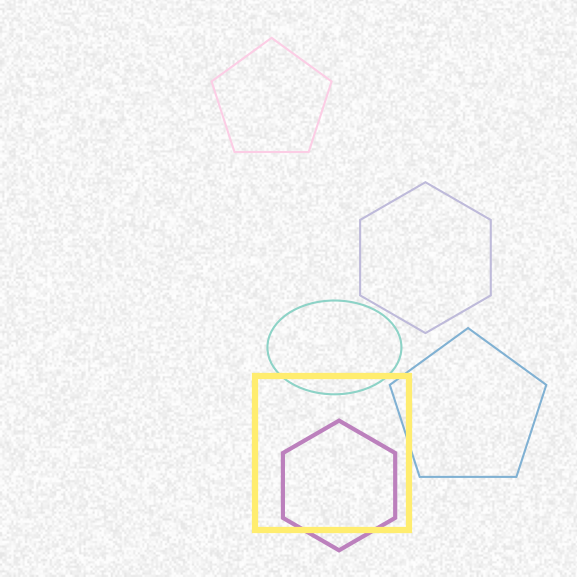[{"shape": "oval", "thickness": 1, "radius": 0.58, "center": [0.579, 0.398]}, {"shape": "hexagon", "thickness": 1, "radius": 0.65, "center": [0.737, 0.553]}, {"shape": "pentagon", "thickness": 1, "radius": 0.71, "center": [0.81, 0.289]}, {"shape": "pentagon", "thickness": 1, "radius": 0.55, "center": [0.47, 0.824]}, {"shape": "hexagon", "thickness": 2, "radius": 0.56, "center": [0.587, 0.159]}, {"shape": "square", "thickness": 3, "radius": 0.67, "center": [0.575, 0.215]}]